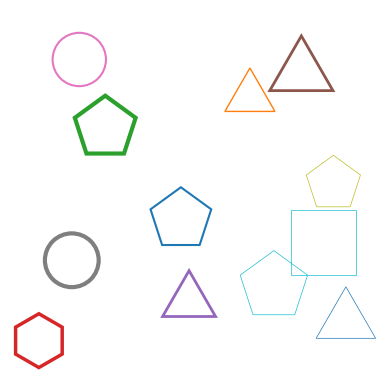[{"shape": "pentagon", "thickness": 1.5, "radius": 0.41, "center": [0.47, 0.431]}, {"shape": "triangle", "thickness": 0.5, "radius": 0.45, "center": [0.898, 0.166]}, {"shape": "triangle", "thickness": 1, "radius": 0.38, "center": [0.649, 0.748]}, {"shape": "pentagon", "thickness": 3, "radius": 0.42, "center": [0.273, 0.668]}, {"shape": "hexagon", "thickness": 2.5, "radius": 0.35, "center": [0.101, 0.115]}, {"shape": "triangle", "thickness": 2, "radius": 0.4, "center": [0.491, 0.218]}, {"shape": "triangle", "thickness": 2, "radius": 0.47, "center": [0.783, 0.812]}, {"shape": "circle", "thickness": 1.5, "radius": 0.35, "center": [0.206, 0.845]}, {"shape": "circle", "thickness": 3, "radius": 0.35, "center": [0.186, 0.324]}, {"shape": "pentagon", "thickness": 0.5, "radius": 0.37, "center": [0.866, 0.523]}, {"shape": "square", "thickness": 0.5, "radius": 0.42, "center": [0.841, 0.37]}, {"shape": "pentagon", "thickness": 0.5, "radius": 0.46, "center": [0.711, 0.257]}]